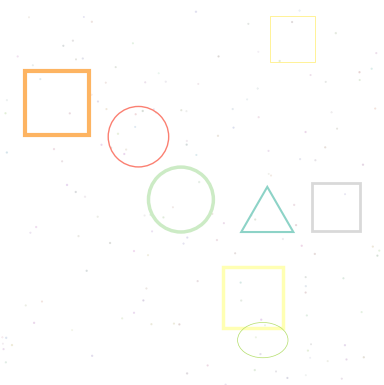[{"shape": "triangle", "thickness": 1.5, "radius": 0.39, "center": [0.694, 0.436]}, {"shape": "square", "thickness": 2.5, "radius": 0.39, "center": [0.657, 0.227]}, {"shape": "circle", "thickness": 1, "radius": 0.39, "center": [0.36, 0.645]}, {"shape": "square", "thickness": 3, "radius": 0.41, "center": [0.149, 0.733]}, {"shape": "oval", "thickness": 0.5, "radius": 0.33, "center": [0.683, 0.117]}, {"shape": "square", "thickness": 2, "radius": 0.31, "center": [0.873, 0.463]}, {"shape": "circle", "thickness": 2.5, "radius": 0.42, "center": [0.47, 0.482]}, {"shape": "square", "thickness": 0.5, "radius": 0.29, "center": [0.76, 0.898]}]